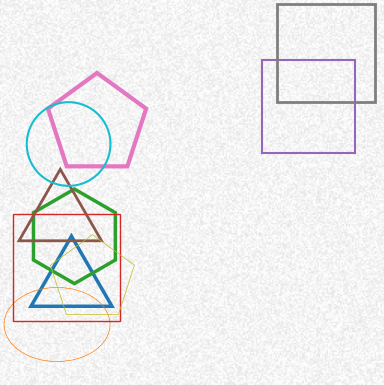[{"shape": "triangle", "thickness": 2.5, "radius": 0.61, "center": [0.186, 0.265]}, {"shape": "oval", "thickness": 0.5, "radius": 0.69, "center": [0.148, 0.157]}, {"shape": "hexagon", "thickness": 2.5, "radius": 0.61, "center": [0.193, 0.386]}, {"shape": "square", "thickness": 1, "radius": 0.69, "center": [0.173, 0.306]}, {"shape": "square", "thickness": 1.5, "radius": 0.6, "center": [0.801, 0.723]}, {"shape": "triangle", "thickness": 2, "radius": 0.62, "center": [0.157, 0.436]}, {"shape": "pentagon", "thickness": 3, "radius": 0.67, "center": [0.252, 0.676]}, {"shape": "square", "thickness": 2, "radius": 0.64, "center": [0.848, 0.864]}, {"shape": "pentagon", "thickness": 0.5, "radius": 0.57, "center": [0.24, 0.276]}, {"shape": "circle", "thickness": 1.5, "radius": 0.54, "center": [0.178, 0.626]}]